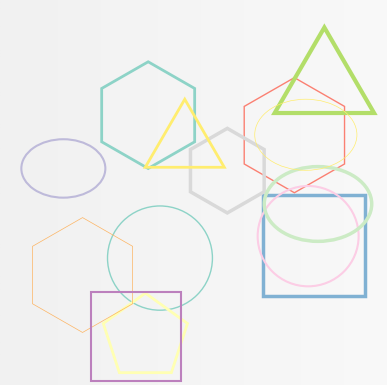[{"shape": "circle", "thickness": 1, "radius": 0.68, "center": [0.413, 0.33]}, {"shape": "hexagon", "thickness": 2, "radius": 0.69, "center": [0.382, 0.701]}, {"shape": "pentagon", "thickness": 2, "radius": 0.57, "center": [0.375, 0.124]}, {"shape": "oval", "thickness": 1.5, "radius": 0.54, "center": [0.163, 0.562]}, {"shape": "hexagon", "thickness": 1, "radius": 0.75, "center": [0.76, 0.649]}, {"shape": "square", "thickness": 2.5, "radius": 0.66, "center": [0.809, 0.362]}, {"shape": "hexagon", "thickness": 0.5, "radius": 0.75, "center": [0.213, 0.286]}, {"shape": "triangle", "thickness": 3, "radius": 0.74, "center": [0.837, 0.781]}, {"shape": "circle", "thickness": 1.5, "radius": 0.65, "center": [0.795, 0.387]}, {"shape": "hexagon", "thickness": 2.5, "radius": 0.55, "center": [0.587, 0.557]}, {"shape": "square", "thickness": 1.5, "radius": 0.58, "center": [0.352, 0.127]}, {"shape": "oval", "thickness": 2.5, "radius": 0.69, "center": [0.821, 0.47]}, {"shape": "triangle", "thickness": 2, "radius": 0.59, "center": [0.477, 0.624]}, {"shape": "oval", "thickness": 0.5, "radius": 0.66, "center": [0.789, 0.65]}]